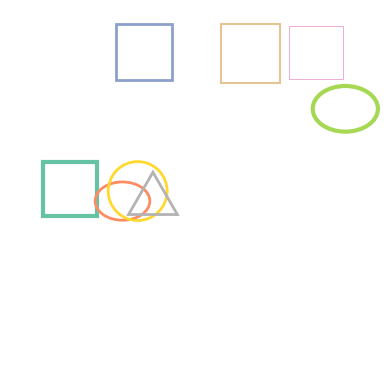[{"shape": "square", "thickness": 3, "radius": 0.35, "center": [0.181, 0.508]}, {"shape": "oval", "thickness": 2, "radius": 0.35, "center": [0.318, 0.478]}, {"shape": "square", "thickness": 2, "radius": 0.36, "center": [0.374, 0.865]}, {"shape": "square", "thickness": 0.5, "radius": 0.35, "center": [0.82, 0.864]}, {"shape": "oval", "thickness": 3, "radius": 0.42, "center": [0.897, 0.717]}, {"shape": "circle", "thickness": 2, "radius": 0.38, "center": [0.358, 0.504]}, {"shape": "square", "thickness": 1.5, "radius": 0.38, "center": [0.651, 0.861]}, {"shape": "triangle", "thickness": 2, "radius": 0.37, "center": [0.397, 0.479]}]